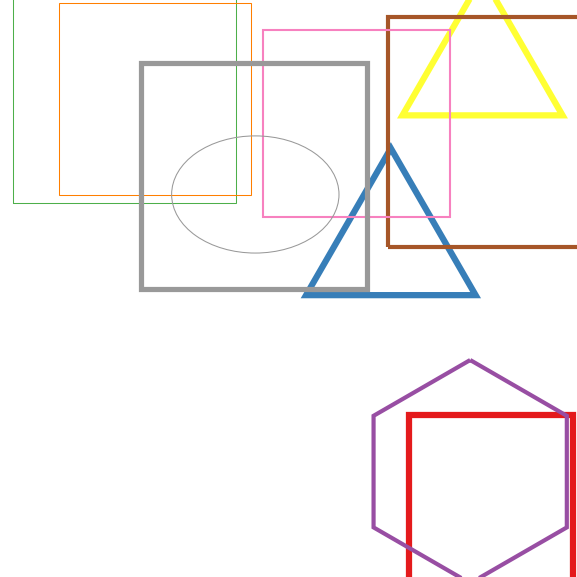[{"shape": "square", "thickness": 3, "radius": 0.71, "center": [0.851, 0.138]}, {"shape": "triangle", "thickness": 3, "radius": 0.85, "center": [0.677, 0.573]}, {"shape": "square", "thickness": 0.5, "radius": 0.97, "center": [0.215, 0.841]}, {"shape": "hexagon", "thickness": 2, "radius": 0.97, "center": [0.814, 0.182]}, {"shape": "square", "thickness": 0.5, "radius": 0.83, "center": [0.268, 0.828]}, {"shape": "triangle", "thickness": 3, "radius": 0.8, "center": [0.835, 0.879]}, {"shape": "square", "thickness": 2, "radius": 1.0, "center": [0.871, 0.771]}, {"shape": "square", "thickness": 1, "radius": 0.81, "center": [0.617, 0.785]}, {"shape": "oval", "thickness": 0.5, "radius": 0.72, "center": [0.442, 0.662]}, {"shape": "square", "thickness": 2.5, "radius": 0.98, "center": [0.44, 0.694]}]